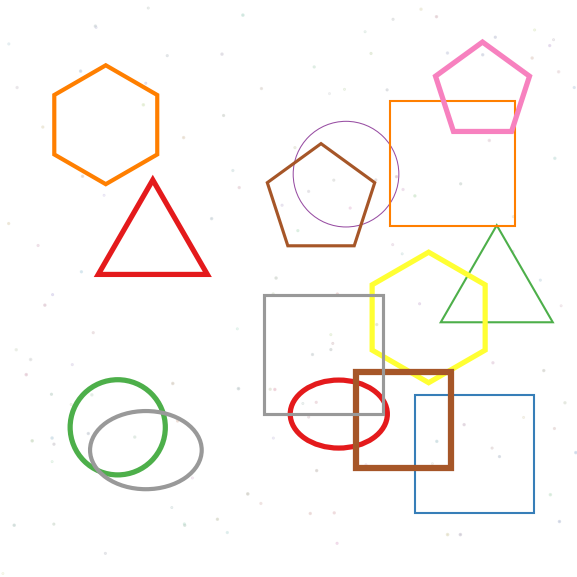[{"shape": "oval", "thickness": 2.5, "radius": 0.42, "center": [0.587, 0.282]}, {"shape": "triangle", "thickness": 2.5, "radius": 0.55, "center": [0.265, 0.578]}, {"shape": "square", "thickness": 1, "radius": 0.51, "center": [0.821, 0.213]}, {"shape": "circle", "thickness": 2.5, "radius": 0.41, "center": [0.204, 0.259]}, {"shape": "triangle", "thickness": 1, "radius": 0.56, "center": [0.86, 0.497]}, {"shape": "circle", "thickness": 0.5, "radius": 0.46, "center": [0.599, 0.698]}, {"shape": "hexagon", "thickness": 2, "radius": 0.51, "center": [0.183, 0.783]}, {"shape": "square", "thickness": 1, "radius": 0.54, "center": [0.784, 0.717]}, {"shape": "hexagon", "thickness": 2.5, "radius": 0.56, "center": [0.742, 0.449]}, {"shape": "square", "thickness": 3, "radius": 0.42, "center": [0.699, 0.272]}, {"shape": "pentagon", "thickness": 1.5, "radius": 0.49, "center": [0.556, 0.653]}, {"shape": "pentagon", "thickness": 2.5, "radius": 0.43, "center": [0.836, 0.841]}, {"shape": "oval", "thickness": 2, "radius": 0.48, "center": [0.253, 0.22]}, {"shape": "square", "thickness": 1.5, "radius": 0.52, "center": [0.56, 0.386]}]